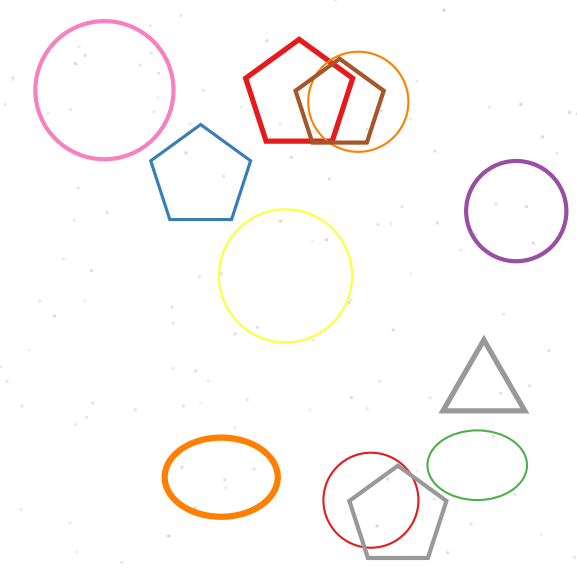[{"shape": "circle", "thickness": 1, "radius": 0.41, "center": [0.642, 0.133]}, {"shape": "pentagon", "thickness": 2.5, "radius": 0.49, "center": [0.518, 0.834]}, {"shape": "pentagon", "thickness": 1.5, "radius": 0.45, "center": [0.347, 0.693]}, {"shape": "oval", "thickness": 1, "radius": 0.43, "center": [0.826, 0.194]}, {"shape": "circle", "thickness": 2, "radius": 0.43, "center": [0.894, 0.634]}, {"shape": "oval", "thickness": 3, "radius": 0.49, "center": [0.383, 0.173]}, {"shape": "circle", "thickness": 1, "radius": 0.43, "center": [0.62, 0.823]}, {"shape": "circle", "thickness": 1, "radius": 0.58, "center": [0.494, 0.521]}, {"shape": "pentagon", "thickness": 2, "radius": 0.4, "center": [0.588, 0.817]}, {"shape": "circle", "thickness": 2, "radius": 0.6, "center": [0.181, 0.843]}, {"shape": "pentagon", "thickness": 2, "radius": 0.44, "center": [0.689, 0.104]}, {"shape": "triangle", "thickness": 2.5, "radius": 0.41, "center": [0.838, 0.329]}]